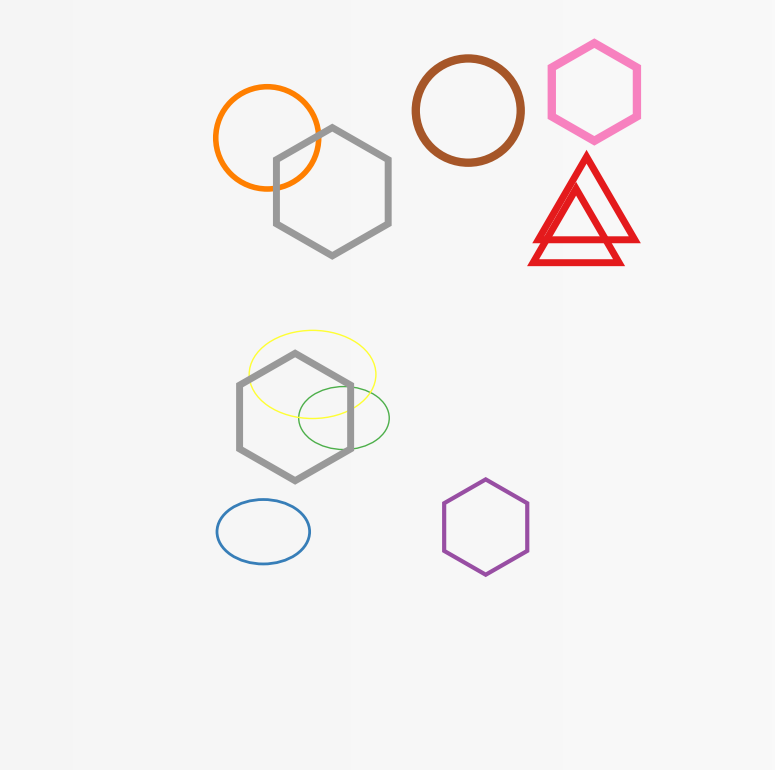[{"shape": "triangle", "thickness": 2.5, "radius": 0.36, "center": [0.757, 0.725]}, {"shape": "triangle", "thickness": 2.5, "radius": 0.32, "center": [0.743, 0.691]}, {"shape": "oval", "thickness": 1, "radius": 0.3, "center": [0.34, 0.309]}, {"shape": "oval", "thickness": 0.5, "radius": 0.29, "center": [0.444, 0.457]}, {"shape": "hexagon", "thickness": 1.5, "radius": 0.31, "center": [0.627, 0.316]}, {"shape": "circle", "thickness": 2, "radius": 0.33, "center": [0.345, 0.821]}, {"shape": "oval", "thickness": 0.5, "radius": 0.41, "center": [0.403, 0.514]}, {"shape": "circle", "thickness": 3, "radius": 0.34, "center": [0.604, 0.856]}, {"shape": "hexagon", "thickness": 3, "radius": 0.32, "center": [0.767, 0.881]}, {"shape": "hexagon", "thickness": 2.5, "radius": 0.41, "center": [0.381, 0.458]}, {"shape": "hexagon", "thickness": 2.5, "radius": 0.42, "center": [0.429, 0.751]}]